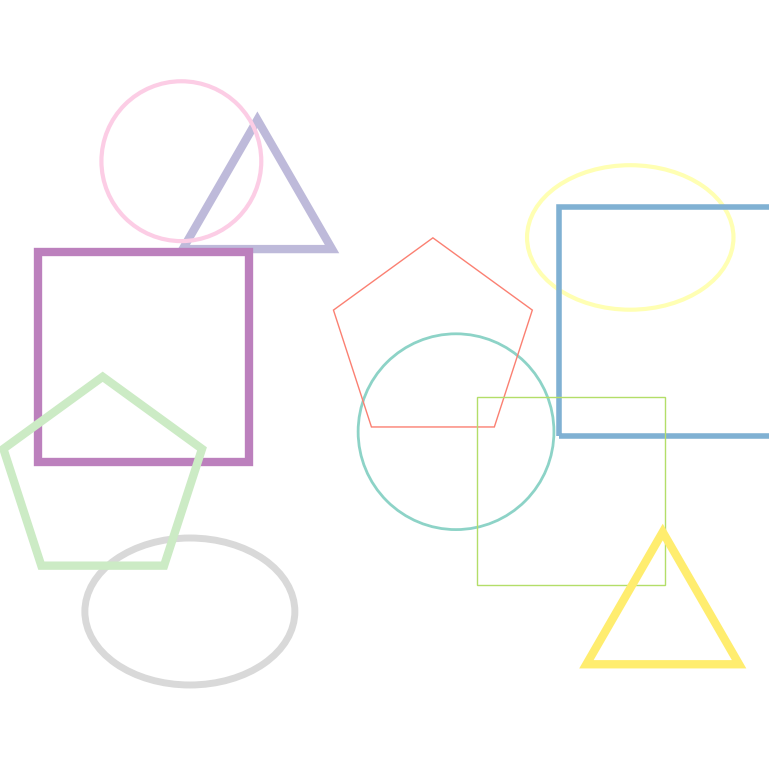[{"shape": "circle", "thickness": 1, "radius": 0.64, "center": [0.592, 0.439]}, {"shape": "oval", "thickness": 1.5, "radius": 0.67, "center": [0.819, 0.692]}, {"shape": "triangle", "thickness": 3, "radius": 0.56, "center": [0.334, 0.732]}, {"shape": "pentagon", "thickness": 0.5, "radius": 0.68, "center": [0.562, 0.555]}, {"shape": "square", "thickness": 2, "radius": 0.74, "center": [0.875, 0.583]}, {"shape": "square", "thickness": 0.5, "radius": 0.61, "center": [0.741, 0.362]}, {"shape": "circle", "thickness": 1.5, "radius": 0.52, "center": [0.236, 0.791]}, {"shape": "oval", "thickness": 2.5, "radius": 0.68, "center": [0.247, 0.206]}, {"shape": "square", "thickness": 3, "radius": 0.68, "center": [0.186, 0.537]}, {"shape": "pentagon", "thickness": 3, "radius": 0.68, "center": [0.133, 0.375]}, {"shape": "triangle", "thickness": 3, "radius": 0.57, "center": [0.861, 0.195]}]